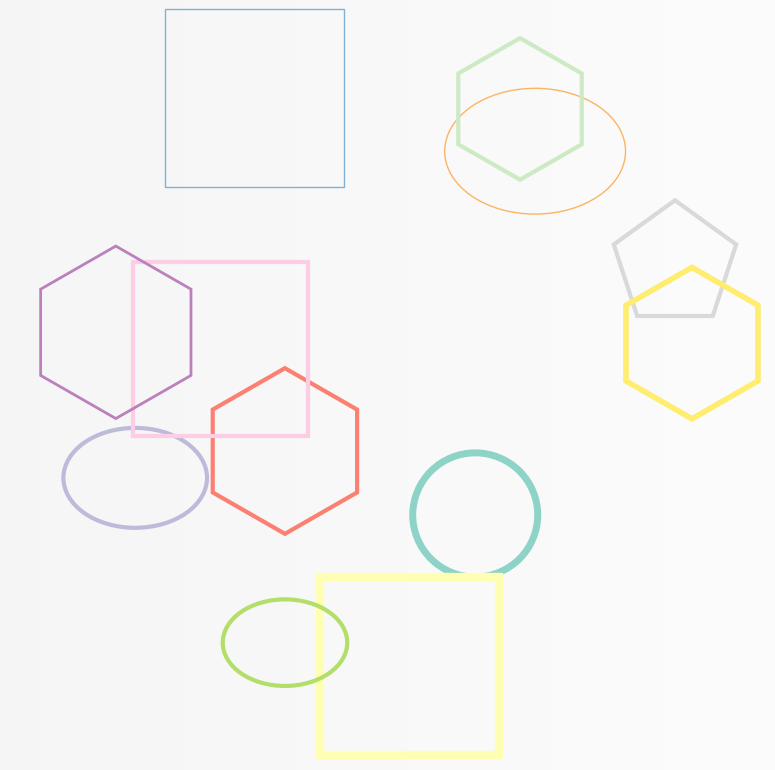[{"shape": "circle", "thickness": 2.5, "radius": 0.4, "center": [0.613, 0.331]}, {"shape": "square", "thickness": 3, "radius": 0.58, "center": [0.529, 0.136]}, {"shape": "oval", "thickness": 1.5, "radius": 0.46, "center": [0.174, 0.379]}, {"shape": "hexagon", "thickness": 1.5, "radius": 0.54, "center": [0.368, 0.414]}, {"shape": "square", "thickness": 0.5, "radius": 0.58, "center": [0.328, 0.873]}, {"shape": "oval", "thickness": 0.5, "radius": 0.58, "center": [0.69, 0.804]}, {"shape": "oval", "thickness": 1.5, "radius": 0.4, "center": [0.368, 0.165]}, {"shape": "square", "thickness": 1.5, "radius": 0.56, "center": [0.285, 0.547]}, {"shape": "pentagon", "thickness": 1.5, "radius": 0.42, "center": [0.871, 0.657]}, {"shape": "hexagon", "thickness": 1, "radius": 0.56, "center": [0.149, 0.568]}, {"shape": "hexagon", "thickness": 1.5, "radius": 0.46, "center": [0.671, 0.859]}, {"shape": "hexagon", "thickness": 2, "radius": 0.49, "center": [0.893, 0.554]}]